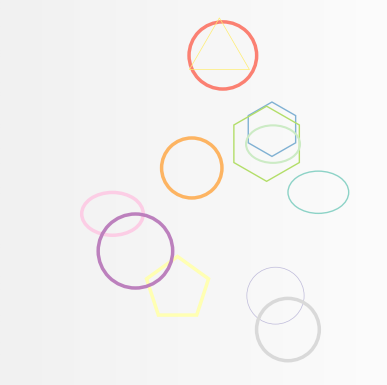[{"shape": "oval", "thickness": 1, "radius": 0.39, "center": [0.822, 0.501]}, {"shape": "pentagon", "thickness": 2.5, "radius": 0.42, "center": [0.458, 0.25]}, {"shape": "circle", "thickness": 0.5, "radius": 0.37, "center": [0.711, 0.232]}, {"shape": "circle", "thickness": 2.5, "radius": 0.44, "center": [0.575, 0.856]}, {"shape": "hexagon", "thickness": 1, "radius": 0.35, "center": [0.702, 0.664]}, {"shape": "circle", "thickness": 2.5, "radius": 0.39, "center": [0.495, 0.564]}, {"shape": "hexagon", "thickness": 1, "radius": 0.49, "center": [0.688, 0.627]}, {"shape": "oval", "thickness": 2.5, "radius": 0.4, "center": [0.29, 0.445]}, {"shape": "circle", "thickness": 2.5, "radius": 0.4, "center": [0.743, 0.144]}, {"shape": "circle", "thickness": 2.5, "radius": 0.48, "center": [0.349, 0.348]}, {"shape": "oval", "thickness": 1.5, "radius": 0.35, "center": [0.705, 0.626]}, {"shape": "triangle", "thickness": 0.5, "radius": 0.45, "center": [0.566, 0.864]}]